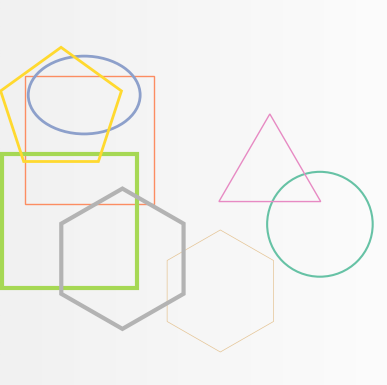[{"shape": "circle", "thickness": 1.5, "radius": 0.68, "center": [0.826, 0.418]}, {"shape": "square", "thickness": 1, "radius": 0.83, "center": [0.231, 0.636]}, {"shape": "oval", "thickness": 2, "radius": 0.72, "center": [0.217, 0.753]}, {"shape": "triangle", "thickness": 1, "radius": 0.76, "center": [0.696, 0.552]}, {"shape": "square", "thickness": 3, "radius": 0.87, "center": [0.18, 0.426]}, {"shape": "pentagon", "thickness": 2, "radius": 0.82, "center": [0.158, 0.713]}, {"shape": "hexagon", "thickness": 0.5, "radius": 0.79, "center": [0.569, 0.244]}, {"shape": "hexagon", "thickness": 3, "radius": 0.91, "center": [0.316, 0.328]}]